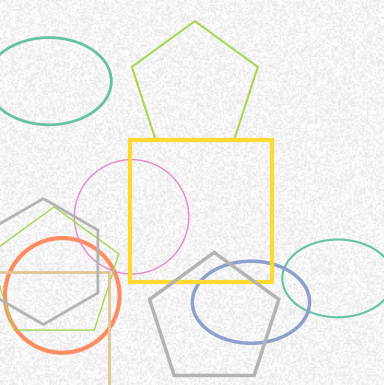[{"shape": "oval", "thickness": 2, "radius": 0.81, "center": [0.127, 0.789]}, {"shape": "oval", "thickness": 1.5, "radius": 0.72, "center": [0.878, 0.277]}, {"shape": "circle", "thickness": 3, "radius": 0.74, "center": [0.162, 0.233]}, {"shape": "oval", "thickness": 2.5, "radius": 0.76, "center": [0.652, 0.215]}, {"shape": "circle", "thickness": 1, "radius": 0.74, "center": [0.342, 0.437]}, {"shape": "pentagon", "thickness": 1.5, "radius": 0.86, "center": [0.506, 0.773]}, {"shape": "pentagon", "thickness": 1, "radius": 0.88, "center": [0.141, 0.286]}, {"shape": "square", "thickness": 3, "radius": 0.92, "center": [0.523, 0.453]}, {"shape": "square", "thickness": 2, "radius": 0.8, "center": [0.122, 0.134]}, {"shape": "pentagon", "thickness": 2.5, "radius": 0.88, "center": [0.556, 0.168]}, {"shape": "hexagon", "thickness": 2, "radius": 0.82, "center": [0.113, 0.321]}]